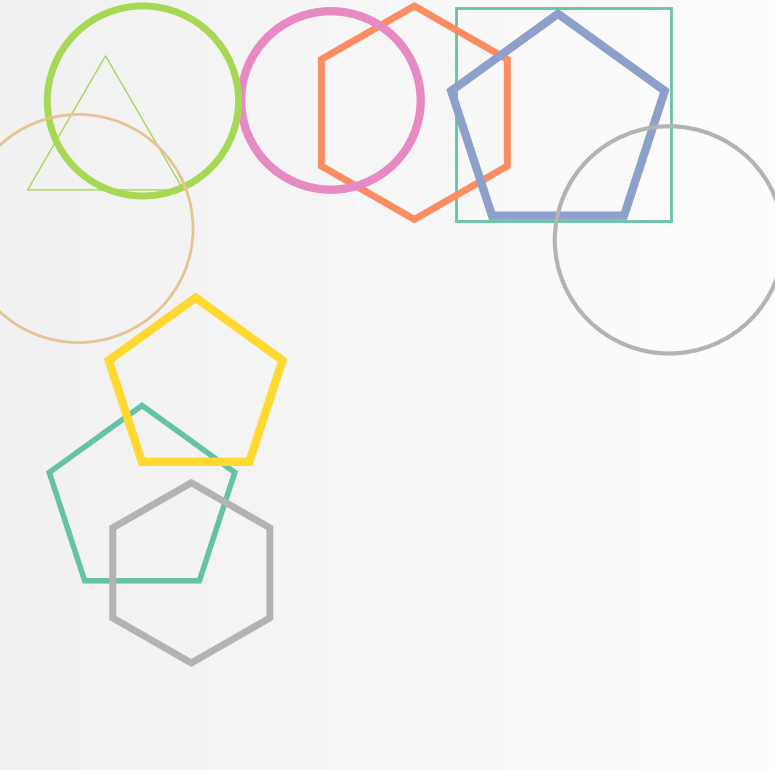[{"shape": "pentagon", "thickness": 2, "radius": 0.63, "center": [0.183, 0.348]}, {"shape": "square", "thickness": 1, "radius": 0.69, "center": [0.727, 0.852]}, {"shape": "hexagon", "thickness": 2.5, "radius": 0.69, "center": [0.535, 0.854]}, {"shape": "pentagon", "thickness": 3, "radius": 0.72, "center": [0.72, 0.837]}, {"shape": "circle", "thickness": 3, "radius": 0.58, "center": [0.427, 0.87]}, {"shape": "circle", "thickness": 2.5, "radius": 0.62, "center": [0.184, 0.869]}, {"shape": "triangle", "thickness": 0.5, "radius": 0.58, "center": [0.136, 0.811]}, {"shape": "pentagon", "thickness": 3, "radius": 0.59, "center": [0.252, 0.496]}, {"shape": "circle", "thickness": 1, "radius": 0.74, "center": [0.101, 0.703]}, {"shape": "hexagon", "thickness": 2.5, "radius": 0.59, "center": [0.247, 0.256]}, {"shape": "circle", "thickness": 1.5, "radius": 0.74, "center": [0.863, 0.688]}]